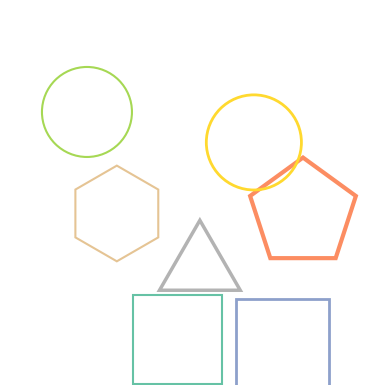[{"shape": "square", "thickness": 1.5, "radius": 0.58, "center": [0.461, 0.118]}, {"shape": "pentagon", "thickness": 3, "radius": 0.72, "center": [0.787, 0.446]}, {"shape": "square", "thickness": 2, "radius": 0.6, "center": [0.734, 0.104]}, {"shape": "circle", "thickness": 1.5, "radius": 0.58, "center": [0.226, 0.709]}, {"shape": "circle", "thickness": 2, "radius": 0.62, "center": [0.659, 0.63]}, {"shape": "hexagon", "thickness": 1.5, "radius": 0.62, "center": [0.303, 0.446]}, {"shape": "triangle", "thickness": 2.5, "radius": 0.61, "center": [0.519, 0.307]}]